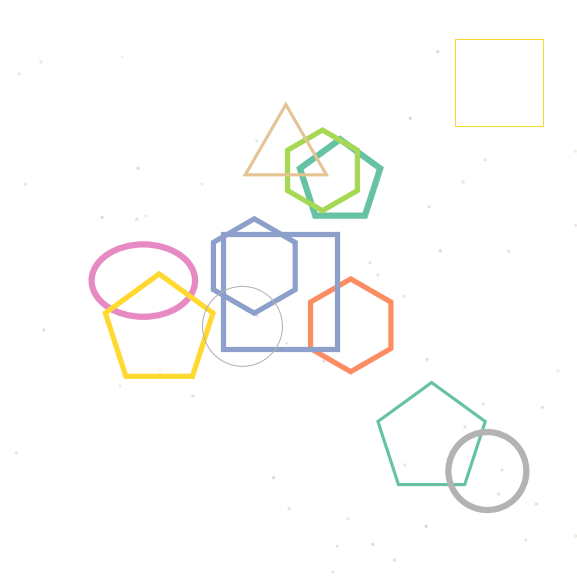[{"shape": "pentagon", "thickness": 1.5, "radius": 0.49, "center": [0.747, 0.239]}, {"shape": "pentagon", "thickness": 3, "radius": 0.37, "center": [0.589, 0.685]}, {"shape": "hexagon", "thickness": 2.5, "radius": 0.4, "center": [0.607, 0.436]}, {"shape": "square", "thickness": 2.5, "radius": 0.49, "center": [0.485, 0.494]}, {"shape": "hexagon", "thickness": 2.5, "radius": 0.41, "center": [0.44, 0.539]}, {"shape": "oval", "thickness": 3, "radius": 0.45, "center": [0.248, 0.513]}, {"shape": "hexagon", "thickness": 2.5, "radius": 0.35, "center": [0.558, 0.704]}, {"shape": "square", "thickness": 0.5, "radius": 0.38, "center": [0.864, 0.856]}, {"shape": "pentagon", "thickness": 2.5, "radius": 0.49, "center": [0.276, 0.427]}, {"shape": "triangle", "thickness": 1.5, "radius": 0.41, "center": [0.495, 0.737]}, {"shape": "circle", "thickness": 3, "radius": 0.34, "center": [0.844, 0.183]}, {"shape": "circle", "thickness": 0.5, "radius": 0.35, "center": [0.42, 0.434]}]